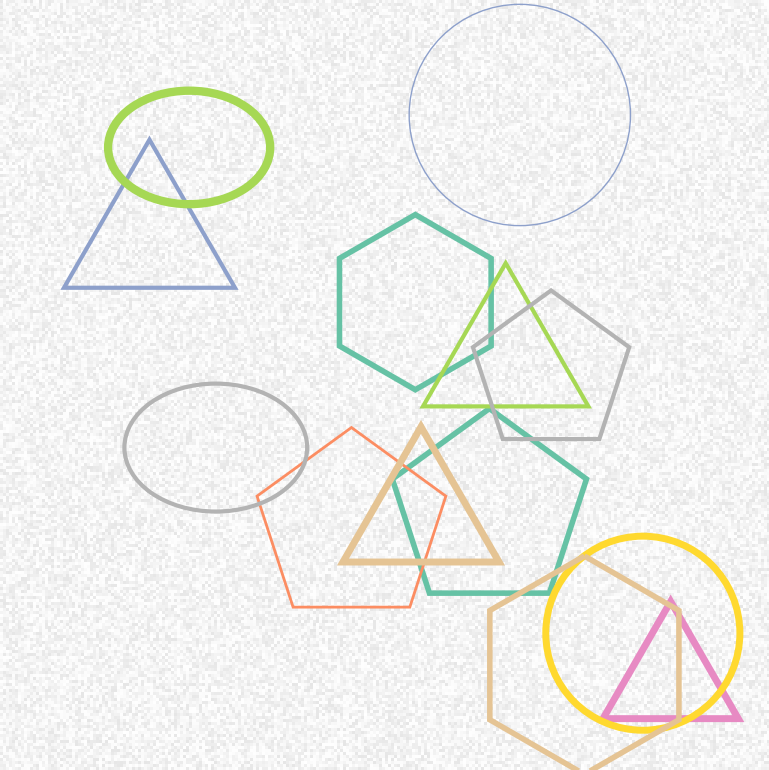[{"shape": "hexagon", "thickness": 2, "radius": 0.57, "center": [0.539, 0.608]}, {"shape": "pentagon", "thickness": 2, "radius": 0.66, "center": [0.636, 0.337]}, {"shape": "pentagon", "thickness": 1, "radius": 0.64, "center": [0.456, 0.316]}, {"shape": "circle", "thickness": 0.5, "radius": 0.72, "center": [0.675, 0.851]}, {"shape": "triangle", "thickness": 1.5, "radius": 0.64, "center": [0.194, 0.69]}, {"shape": "triangle", "thickness": 2.5, "radius": 0.51, "center": [0.871, 0.117]}, {"shape": "triangle", "thickness": 1.5, "radius": 0.62, "center": [0.657, 0.534]}, {"shape": "oval", "thickness": 3, "radius": 0.53, "center": [0.246, 0.809]}, {"shape": "circle", "thickness": 2.5, "radius": 0.63, "center": [0.835, 0.178]}, {"shape": "triangle", "thickness": 2.5, "radius": 0.59, "center": [0.547, 0.329]}, {"shape": "hexagon", "thickness": 2, "radius": 0.71, "center": [0.759, 0.136]}, {"shape": "oval", "thickness": 1.5, "radius": 0.59, "center": [0.28, 0.419]}, {"shape": "pentagon", "thickness": 1.5, "radius": 0.53, "center": [0.716, 0.516]}]